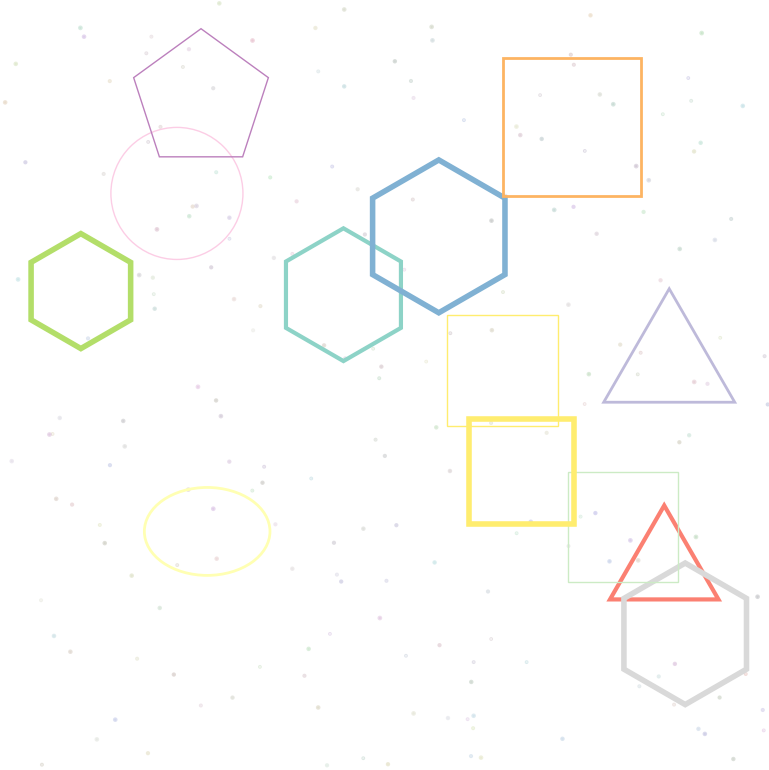[{"shape": "hexagon", "thickness": 1.5, "radius": 0.43, "center": [0.446, 0.617]}, {"shape": "oval", "thickness": 1, "radius": 0.41, "center": [0.269, 0.31]}, {"shape": "triangle", "thickness": 1, "radius": 0.49, "center": [0.869, 0.527]}, {"shape": "triangle", "thickness": 1.5, "radius": 0.41, "center": [0.863, 0.262]}, {"shape": "hexagon", "thickness": 2, "radius": 0.5, "center": [0.57, 0.693]}, {"shape": "square", "thickness": 1, "radius": 0.45, "center": [0.743, 0.835]}, {"shape": "hexagon", "thickness": 2, "radius": 0.37, "center": [0.105, 0.622]}, {"shape": "circle", "thickness": 0.5, "radius": 0.43, "center": [0.23, 0.749]}, {"shape": "hexagon", "thickness": 2, "radius": 0.46, "center": [0.89, 0.177]}, {"shape": "pentagon", "thickness": 0.5, "radius": 0.46, "center": [0.261, 0.871]}, {"shape": "square", "thickness": 0.5, "radius": 0.36, "center": [0.809, 0.316]}, {"shape": "square", "thickness": 0.5, "radius": 0.36, "center": [0.652, 0.519]}, {"shape": "square", "thickness": 2, "radius": 0.34, "center": [0.677, 0.387]}]